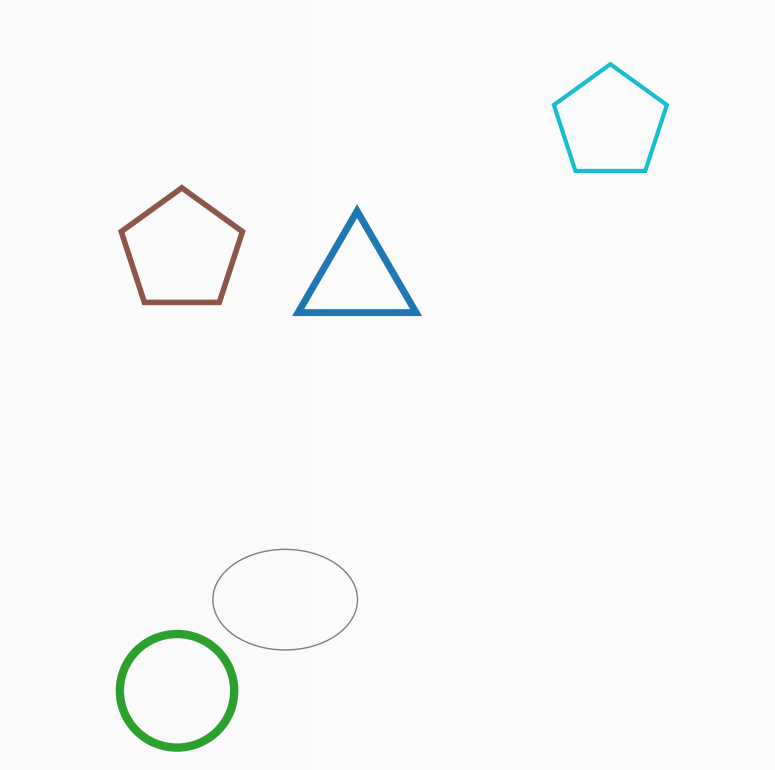[{"shape": "triangle", "thickness": 2.5, "radius": 0.44, "center": [0.461, 0.638]}, {"shape": "circle", "thickness": 3, "radius": 0.37, "center": [0.228, 0.103]}, {"shape": "pentagon", "thickness": 2, "radius": 0.41, "center": [0.235, 0.674]}, {"shape": "oval", "thickness": 0.5, "radius": 0.47, "center": [0.368, 0.221]}, {"shape": "pentagon", "thickness": 1.5, "radius": 0.38, "center": [0.788, 0.84]}]